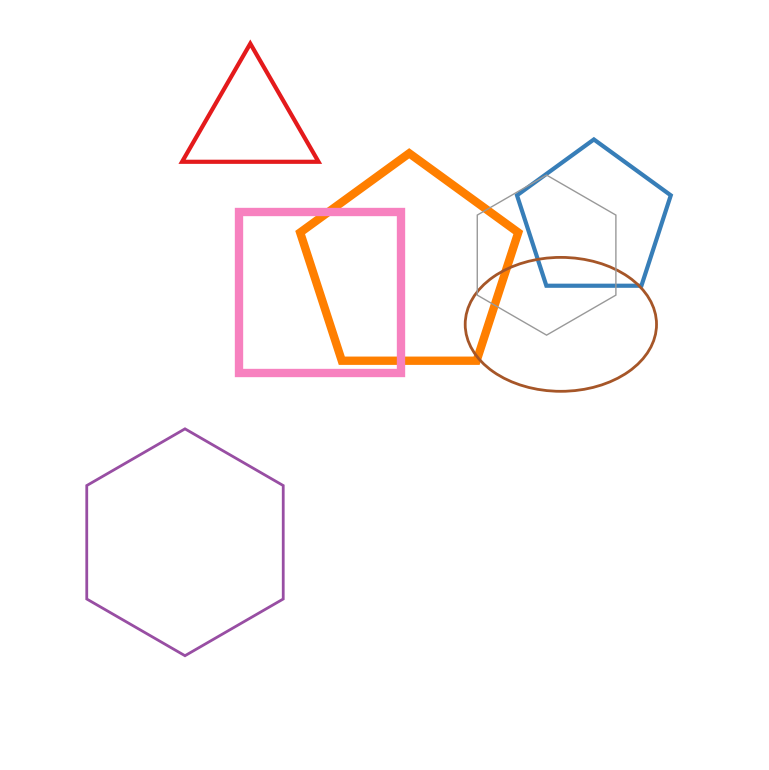[{"shape": "triangle", "thickness": 1.5, "radius": 0.51, "center": [0.325, 0.841]}, {"shape": "pentagon", "thickness": 1.5, "radius": 0.53, "center": [0.771, 0.714]}, {"shape": "hexagon", "thickness": 1, "radius": 0.74, "center": [0.24, 0.296]}, {"shape": "pentagon", "thickness": 3, "radius": 0.74, "center": [0.531, 0.652]}, {"shape": "oval", "thickness": 1, "radius": 0.62, "center": [0.728, 0.579]}, {"shape": "square", "thickness": 3, "radius": 0.52, "center": [0.416, 0.62]}, {"shape": "hexagon", "thickness": 0.5, "radius": 0.52, "center": [0.71, 0.669]}]